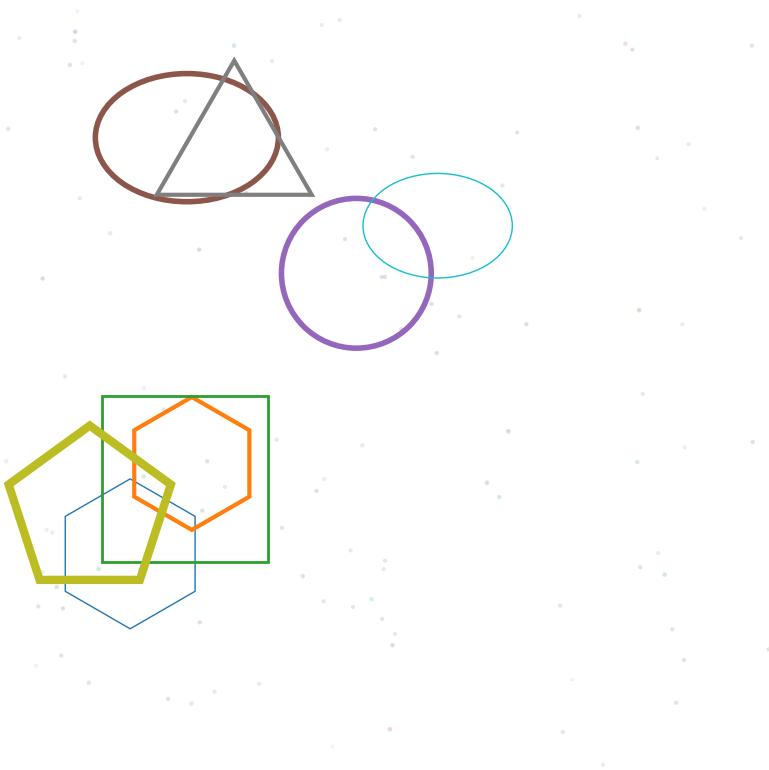[{"shape": "hexagon", "thickness": 0.5, "radius": 0.49, "center": [0.169, 0.281]}, {"shape": "hexagon", "thickness": 1.5, "radius": 0.43, "center": [0.249, 0.398]}, {"shape": "square", "thickness": 1, "radius": 0.54, "center": [0.24, 0.378]}, {"shape": "circle", "thickness": 2, "radius": 0.49, "center": [0.463, 0.645]}, {"shape": "oval", "thickness": 2, "radius": 0.59, "center": [0.243, 0.821]}, {"shape": "triangle", "thickness": 1.5, "radius": 0.58, "center": [0.304, 0.805]}, {"shape": "pentagon", "thickness": 3, "radius": 0.55, "center": [0.117, 0.337]}, {"shape": "oval", "thickness": 0.5, "radius": 0.48, "center": [0.568, 0.707]}]